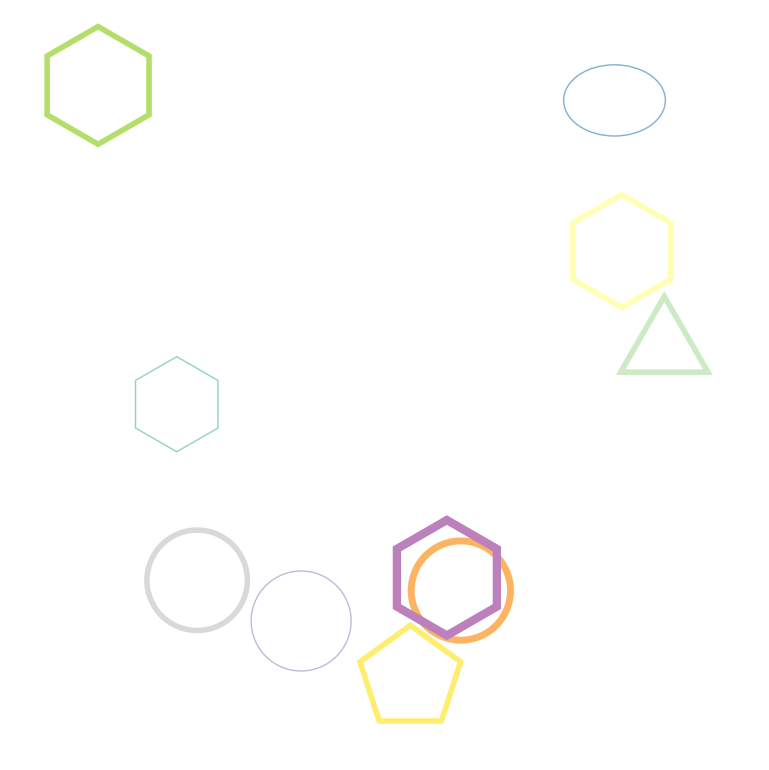[{"shape": "hexagon", "thickness": 0.5, "radius": 0.31, "center": [0.23, 0.475]}, {"shape": "hexagon", "thickness": 2, "radius": 0.37, "center": [0.807, 0.674]}, {"shape": "circle", "thickness": 0.5, "radius": 0.32, "center": [0.391, 0.194]}, {"shape": "oval", "thickness": 0.5, "radius": 0.33, "center": [0.798, 0.87]}, {"shape": "circle", "thickness": 2.5, "radius": 0.32, "center": [0.598, 0.233]}, {"shape": "hexagon", "thickness": 2, "radius": 0.38, "center": [0.127, 0.889]}, {"shape": "circle", "thickness": 2, "radius": 0.33, "center": [0.256, 0.246]}, {"shape": "hexagon", "thickness": 3, "radius": 0.37, "center": [0.58, 0.25]}, {"shape": "triangle", "thickness": 2, "radius": 0.33, "center": [0.863, 0.549]}, {"shape": "pentagon", "thickness": 2, "radius": 0.34, "center": [0.533, 0.119]}]